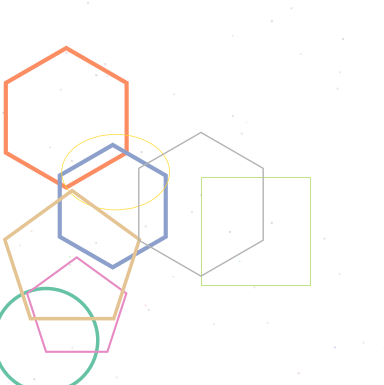[{"shape": "circle", "thickness": 2.5, "radius": 0.67, "center": [0.119, 0.116]}, {"shape": "hexagon", "thickness": 3, "radius": 0.91, "center": [0.172, 0.694]}, {"shape": "hexagon", "thickness": 3, "radius": 0.79, "center": [0.293, 0.465]}, {"shape": "pentagon", "thickness": 1.5, "radius": 0.68, "center": [0.199, 0.196]}, {"shape": "square", "thickness": 0.5, "radius": 0.7, "center": [0.663, 0.401]}, {"shape": "oval", "thickness": 0.5, "radius": 0.7, "center": [0.3, 0.553]}, {"shape": "pentagon", "thickness": 2.5, "radius": 0.92, "center": [0.187, 0.321]}, {"shape": "hexagon", "thickness": 1, "radius": 0.93, "center": [0.522, 0.469]}]